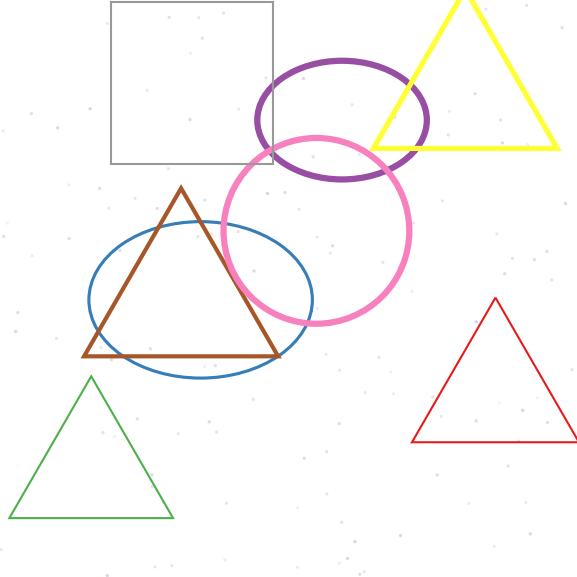[{"shape": "triangle", "thickness": 1, "radius": 0.83, "center": [0.858, 0.317]}, {"shape": "oval", "thickness": 1.5, "radius": 0.97, "center": [0.347, 0.48]}, {"shape": "triangle", "thickness": 1, "radius": 0.82, "center": [0.158, 0.184]}, {"shape": "oval", "thickness": 3, "radius": 0.73, "center": [0.592, 0.791]}, {"shape": "triangle", "thickness": 2.5, "radius": 0.92, "center": [0.806, 0.834]}, {"shape": "triangle", "thickness": 2, "radius": 0.97, "center": [0.314, 0.479]}, {"shape": "circle", "thickness": 3, "radius": 0.8, "center": [0.548, 0.599]}, {"shape": "square", "thickness": 1, "radius": 0.7, "center": [0.332, 0.855]}]